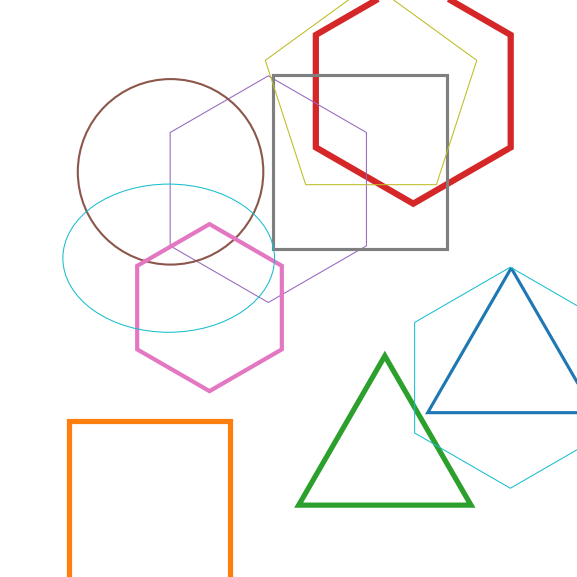[{"shape": "triangle", "thickness": 1.5, "radius": 0.83, "center": [0.885, 0.368]}, {"shape": "square", "thickness": 2.5, "radius": 0.7, "center": [0.258, 0.13]}, {"shape": "triangle", "thickness": 2.5, "radius": 0.86, "center": [0.666, 0.211]}, {"shape": "hexagon", "thickness": 3, "radius": 0.97, "center": [0.716, 0.841]}, {"shape": "hexagon", "thickness": 0.5, "radius": 0.98, "center": [0.465, 0.672]}, {"shape": "circle", "thickness": 1, "radius": 0.8, "center": [0.295, 0.702]}, {"shape": "hexagon", "thickness": 2, "radius": 0.72, "center": [0.363, 0.466]}, {"shape": "square", "thickness": 1.5, "radius": 0.75, "center": [0.623, 0.718]}, {"shape": "pentagon", "thickness": 0.5, "radius": 0.96, "center": [0.643, 0.835]}, {"shape": "hexagon", "thickness": 0.5, "radius": 0.96, "center": [0.884, 0.345]}, {"shape": "oval", "thickness": 0.5, "radius": 0.92, "center": [0.292, 0.552]}]